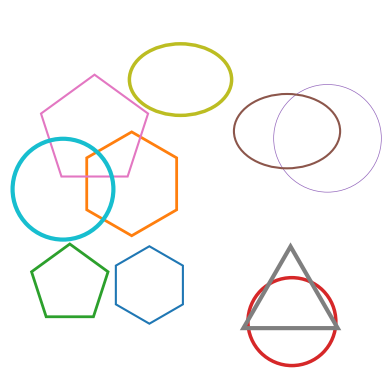[{"shape": "hexagon", "thickness": 1.5, "radius": 0.5, "center": [0.388, 0.26]}, {"shape": "hexagon", "thickness": 2, "radius": 0.67, "center": [0.342, 0.523]}, {"shape": "pentagon", "thickness": 2, "radius": 0.52, "center": [0.181, 0.262]}, {"shape": "circle", "thickness": 2.5, "radius": 0.57, "center": [0.758, 0.165]}, {"shape": "circle", "thickness": 0.5, "radius": 0.7, "center": [0.851, 0.641]}, {"shape": "oval", "thickness": 1.5, "radius": 0.69, "center": [0.746, 0.659]}, {"shape": "pentagon", "thickness": 1.5, "radius": 0.73, "center": [0.246, 0.66]}, {"shape": "triangle", "thickness": 3, "radius": 0.71, "center": [0.755, 0.218]}, {"shape": "oval", "thickness": 2.5, "radius": 0.66, "center": [0.469, 0.793]}, {"shape": "circle", "thickness": 3, "radius": 0.65, "center": [0.164, 0.509]}]